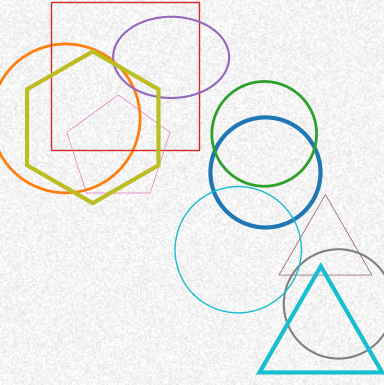[{"shape": "circle", "thickness": 3, "radius": 0.71, "center": [0.69, 0.552]}, {"shape": "circle", "thickness": 2, "radius": 0.97, "center": [0.171, 0.692]}, {"shape": "circle", "thickness": 2, "radius": 0.68, "center": [0.686, 0.652]}, {"shape": "square", "thickness": 1, "radius": 0.96, "center": [0.325, 0.803]}, {"shape": "oval", "thickness": 1.5, "radius": 0.75, "center": [0.444, 0.851]}, {"shape": "triangle", "thickness": 0.5, "radius": 0.7, "center": [0.845, 0.355]}, {"shape": "pentagon", "thickness": 0.5, "radius": 0.7, "center": [0.307, 0.613]}, {"shape": "circle", "thickness": 1.5, "radius": 0.71, "center": [0.879, 0.211]}, {"shape": "hexagon", "thickness": 3, "radius": 0.99, "center": [0.241, 0.669]}, {"shape": "triangle", "thickness": 3, "radius": 0.92, "center": [0.833, 0.125]}, {"shape": "circle", "thickness": 1, "radius": 0.82, "center": [0.619, 0.351]}]